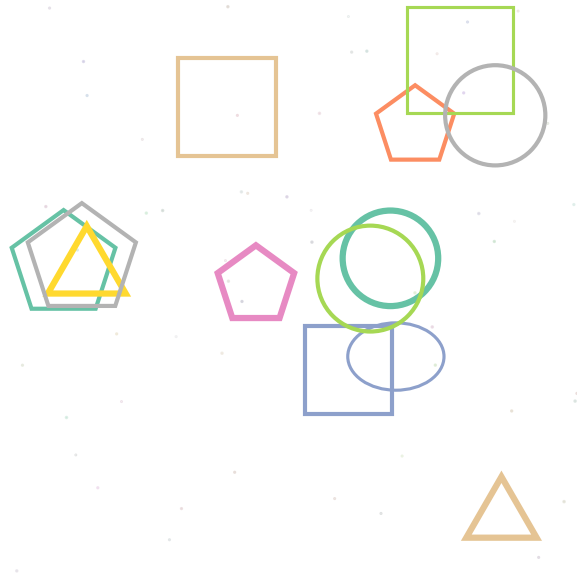[{"shape": "pentagon", "thickness": 2, "radius": 0.47, "center": [0.11, 0.541]}, {"shape": "circle", "thickness": 3, "radius": 0.41, "center": [0.676, 0.552]}, {"shape": "pentagon", "thickness": 2, "radius": 0.36, "center": [0.719, 0.78]}, {"shape": "square", "thickness": 2, "radius": 0.38, "center": [0.603, 0.358]}, {"shape": "oval", "thickness": 1.5, "radius": 0.42, "center": [0.686, 0.382]}, {"shape": "pentagon", "thickness": 3, "radius": 0.35, "center": [0.443, 0.505]}, {"shape": "square", "thickness": 1.5, "radius": 0.46, "center": [0.796, 0.895]}, {"shape": "circle", "thickness": 2, "radius": 0.46, "center": [0.641, 0.517]}, {"shape": "triangle", "thickness": 3, "radius": 0.39, "center": [0.15, 0.53]}, {"shape": "square", "thickness": 2, "radius": 0.42, "center": [0.393, 0.814]}, {"shape": "triangle", "thickness": 3, "radius": 0.35, "center": [0.868, 0.103]}, {"shape": "circle", "thickness": 2, "radius": 0.43, "center": [0.858, 0.799]}, {"shape": "pentagon", "thickness": 2, "radius": 0.49, "center": [0.142, 0.549]}]